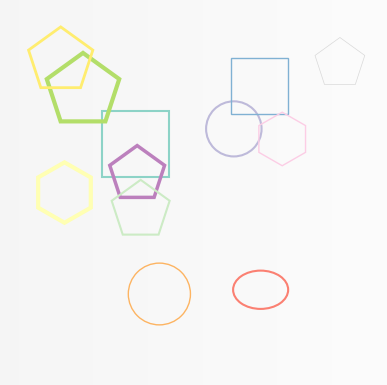[{"shape": "square", "thickness": 1.5, "radius": 0.43, "center": [0.35, 0.626]}, {"shape": "hexagon", "thickness": 3, "radius": 0.39, "center": [0.166, 0.5]}, {"shape": "circle", "thickness": 1.5, "radius": 0.36, "center": [0.603, 0.665]}, {"shape": "oval", "thickness": 1.5, "radius": 0.36, "center": [0.673, 0.247]}, {"shape": "square", "thickness": 1, "radius": 0.36, "center": [0.67, 0.776]}, {"shape": "circle", "thickness": 1, "radius": 0.4, "center": [0.411, 0.236]}, {"shape": "pentagon", "thickness": 3, "radius": 0.49, "center": [0.214, 0.764]}, {"shape": "hexagon", "thickness": 1, "radius": 0.35, "center": [0.728, 0.639]}, {"shape": "pentagon", "thickness": 0.5, "radius": 0.34, "center": [0.877, 0.835]}, {"shape": "pentagon", "thickness": 2.5, "radius": 0.37, "center": [0.354, 0.548]}, {"shape": "pentagon", "thickness": 1.5, "radius": 0.39, "center": [0.363, 0.454]}, {"shape": "pentagon", "thickness": 2, "radius": 0.44, "center": [0.157, 0.843]}]